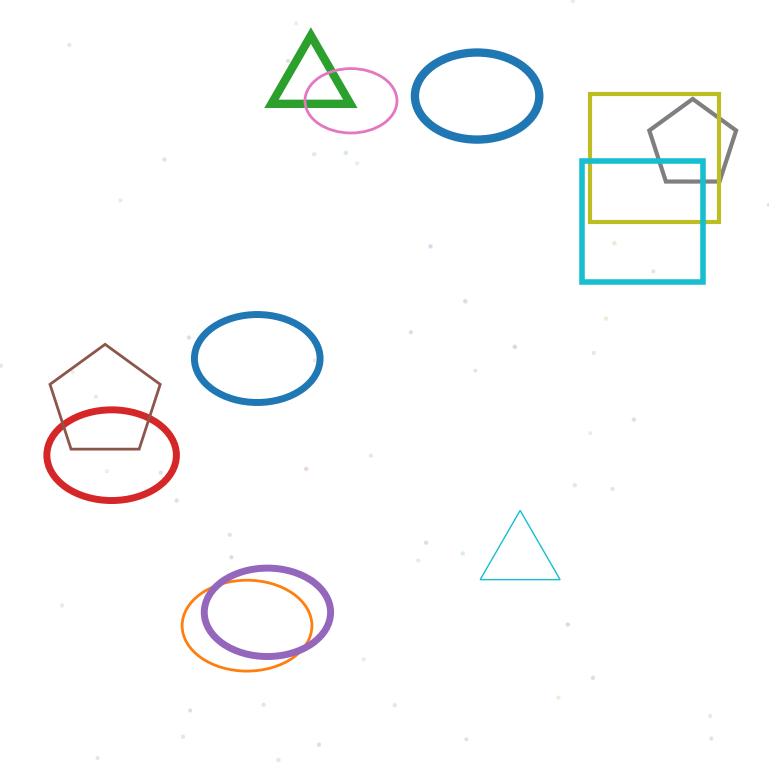[{"shape": "oval", "thickness": 2.5, "radius": 0.41, "center": [0.334, 0.534]}, {"shape": "oval", "thickness": 3, "radius": 0.4, "center": [0.62, 0.875]}, {"shape": "oval", "thickness": 1, "radius": 0.42, "center": [0.321, 0.187]}, {"shape": "triangle", "thickness": 3, "radius": 0.3, "center": [0.404, 0.895]}, {"shape": "oval", "thickness": 2.5, "radius": 0.42, "center": [0.145, 0.409]}, {"shape": "oval", "thickness": 2.5, "radius": 0.41, "center": [0.347, 0.205]}, {"shape": "pentagon", "thickness": 1, "radius": 0.38, "center": [0.136, 0.478]}, {"shape": "oval", "thickness": 1, "radius": 0.3, "center": [0.456, 0.869]}, {"shape": "pentagon", "thickness": 1.5, "radius": 0.3, "center": [0.9, 0.812]}, {"shape": "square", "thickness": 1.5, "radius": 0.42, "center": [0.85, 0.795]}, {"shape": "square", "thickness": 2, "radius": 0.39, "center": [0.835, 0.713]}, {"shape": "triangle", "thickness": 0.5, "radius": 0.3, "center": [0.676, 0.277]}]